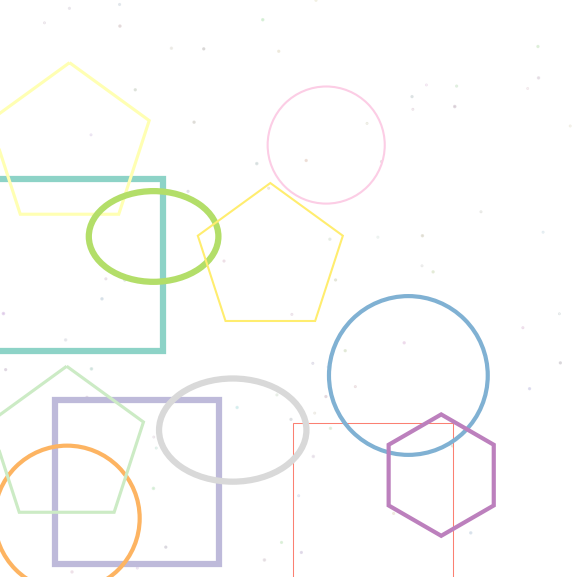[{"shape": "square", "thickness": 3, "radius": 0.75, "center": [0.133, 0.54]}, {"shape": "pentagon", "thickness": 1.5, "radius": 0.73, "center": [0.12, 0.746]}, {"shape": "square", "thickness": 3, "radius": 0.71, "center": [0.238, 0.164]}, {"shape": "square", "thickness": 0.5, "radius": 0.7, "center": [0.646, 0.128]}, {"shape": "circle", "thickness": 2, "radius": 0.69, "center": [0.707, 0.349]}, {"shape": "circle", "thickness": 2, "radius": 0.63, "center": [0.116, 0.102]}, {"shape": "oval", "thickness": 3, "radius": 0.56, "center": [0.266, 0.59]}, {"shape": "circle", "thickness": 1, "radius": 0.51, "center": [0.565, 0.748]}, {"shape": "oval", "thickness": 3, "radius": 0.64, "center": [0.403, 0.254]}, {"shape": "hexagon", "thickness": 2, "radius": 0.53, "center": [0.764, 0.176]}, {"shape": "pentagon", "thickness": 1.5, "radius": 0.7, "center": [0.115, 0.225]}, {"shape": "pentagon", "thickness": 1, "radius": 0.66, "center": [0.468, 0.55]}]